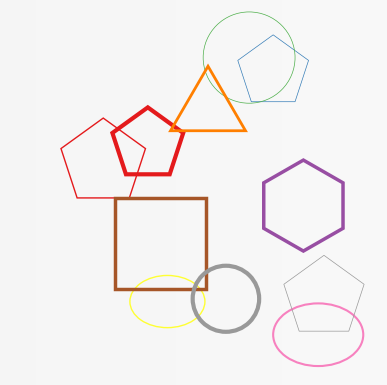[{"shape": "pentagon", "thickness": 1, "radius": 0.57, "center": [0.266, 0.579]}, {"shape": "pentagon", "thickness": 3, "radius": 0.48, "center": [0.381, 0.625]}, {"shape": "pentagon", "thickness": 0.5, "radius": 0.48, "center": [0.705, 0.813]}, {"shape": "circle", "thickness": 0.5, "radius": 0.59, "center": [0.643, 0.85]}, {"shape": "hexagon", "thickness": 2.5, "radius": 0.59, "center": [0.783, 0.466]}, {"shape": "triangle", "thickness": 2, "radius": 0.56, "center": [0.537, 0.716]}, {"shape": "oval", "thickness": 1, "radius": 0.48, "center": [0.432, 0.217]}, {"shape": "square", "thickness": 2.5, "radius": 0.59, "center": [0.414, 0.369]}, {"shape": "oval", "thickness": 1.5, "radius": 0.58, "center": [0.821, 0.131]}, {"shape": "pentagon", "thickness": 0.5, "radius": 0.54, "center": [0.836, 0.228]}, {"shape": "circle", "thickness": 3, "radius": 0.43, "center": [0.583, 0.224]}]